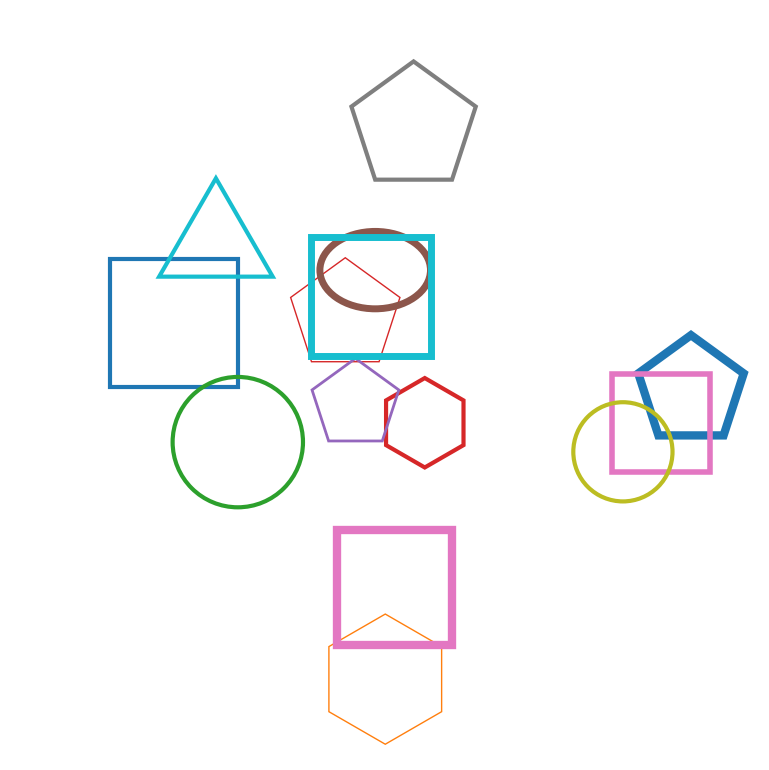[{"shape": "square", "thickness": 1.5, "radius": 0.41, "center": [0.226, 0.581]}, {"shape": "pentagon", "thickness": 3, "radius": 0.36, "center": [0.897, 0.493]}, {"shape": "hexagon", "thickness": 0.5, "radius": 0.42, "center": [0.5, 0.118]}, {"shape": "circle", "thickness": 1.5, "radius": 0.42, "center": [0.309, 0.426]}, {"shape": "pentagon", "thickness": 0.5, "radius": 0.37, "center": [0.448, 0.591]}, {"shape": "hexagon", "thickness": 1.5, "radius": 0.29, "center": [0.552, 0.451]}, {"shape": "pentagon", "thickness": 1, "radius": 0.3, "center": [0.462, 0.475]}, {"shape": "oval", "thickness": 2.5, "radius": 0.36, "center": [0.487, 0.649]}, {"shape": "square", "thickness": 3, "radius": 0.37, "center": [0.512, 0.237]}, {"shape": "square", "thickness": 2, "radius": 0.32, "center": [0.858, 0.451]}, {"shape": "pentagon", "thickness": 1.5, "radius": 0.42, "center": [0.537, 0.835]}, {"shape": "circle", "thickness": 1.5, "radius": 0.32, "center": [0.809, 0.413]}, {"shape": "triangle", "thickness": 1.5, "radius": 0.43, "center": [0.28, 0.683]}, {"shape": "square", "thickness": 2.5, "radius": 0.39, "center": [0.482, 0.615]}]